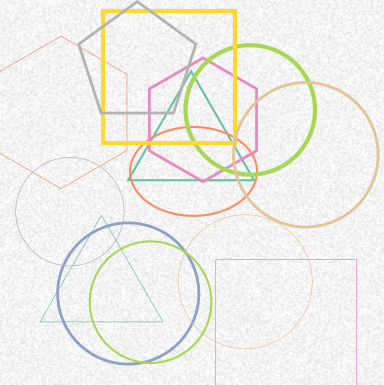[{"shape": "triangle", "thickness": 0.5, "radius": 0.92, "center": [0.264, 0.256]}, {"shape": "triangle", "thickness": 1.5, "radius": 0.94, "center": [0.496, 0.626]}, {"shape": "oval", "thickness": 1.5, "radius": 0.82, "center": [0.503, 0.555]}, {"shape": "hexagon", "thickness": 0.5, "radius": 0.99, "center": [0.158, 0.708]}, {"shape": "circle", "thickness": 2, "radius": 0.92, "center": [0.333, 0.238]}, {"shape": "hexagon", "thickness": 2, "radius": 0.8, "center": [0.527, 0.689]}, {"shape": "square", "thickness": 0.5, "radius": 0.92, "center": [0.741, 0.145]}, {"shape": "circle", "thickness": 1.5, "radius": 0.79, "center": [0.391, 0.215]}, {"shape": "circle", "thickness": 3, "radius": 0.84, "center": [0.65, 0.715]}, {"shape": "square", "thickness": 3, "radius": 0.86, "center": [0.439, 0.799]}, {"shape": "circle", "thickness": 0.5, "radius": 0.87, "center": [0.637, 0.268]}, {"shape": "circle", "thickness": 2, "radius": 0.94, "center": [0.794, 0.598]}, {"shape": "pentagon", "thickness": 2, "radius": 0.8, "center": [0.357, 0.836]}, {"shape": "circle", "thickness": 0.5, "radius": 0.7, "center": [0.182, 0.45]}]